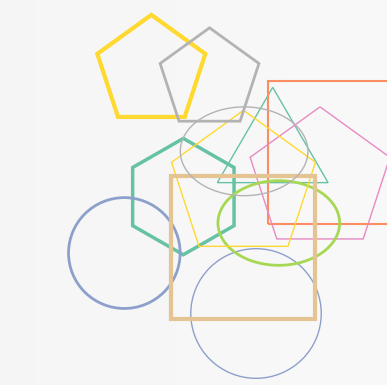[{"shape": "triangle", "thickness": 1, "radius": 0.83, "center": [0.704, 0.608]}, {"shape": "hexagon", "thickness": 2.5, "radius": 0.76, "center": [0.473, 0.489]}, {"shape": "square", "thickness": 1.5, "radius": 0.93, "center": [0.878, 0.604]}, {"shape": "circle", "thickness": 2, "radius": 0.72, "center": [0.321, 0.343]}, {"shape": "circle", "thickness": 1, "radius": 0.84, "center": [0.661, 0.186]}, {"shape": "pentagon", "thickness": 1, "radius": 0.95, "center": [0.826, 0.533]}, {"shape": "oval", "thickness": 2, "radius": 0.79, "center": [0.719, 0.421]}, {"shape": "pentagon", "thickness": 1, "radius": 0.98, "center": [0.628, 0.518]}, {"shape": "pentagon", "thickness": 3, "radius": 0.73, "center": [0.391, 0.815]}, {"shape": "square", "thickness": 3, "radius": 0.93, "center": [0.626, 0.357]}, {"shape": "oval", "thickness": 1, "radius": 0.82, "center": [0.63, 0.607]}, {"shape": "pentagon", "thickness": 2, "radius": 0.67, "center": [0.541, 0.794]}]